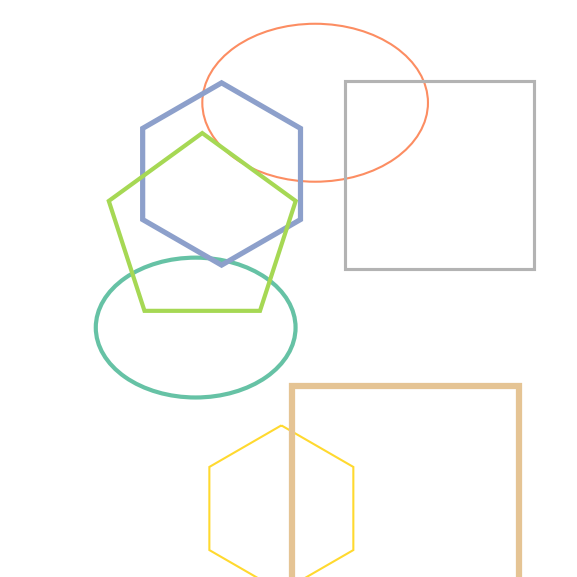[{"shape": "oval", "thickness": 2, "radius": 0.86, "center": [0.339, 0.432]}, {"shape": "oval", "thickness": 1, "radius": 0.98, "center": [0.546, 0.821]}, {"shape": "hexagon", "thickness": 2.5, "radius": 0.79, "center": [0.384, 0.698]}, {"shape": "pentagon", "thickness": 2, "radius": 0.85, "center": [0.35, 0.599]}, {"shape": "hexagon", "thickness": 1, "radius": 0.72, "center": [0.487, 0.119]}, {"shape": "square", "thickness": 3, "radius": 0.98, "center": [0.702, 0.135]}, {"shape": "square", "thickness": 1.5, "radius": 0.82, "center": [0.761, 0.696]}]